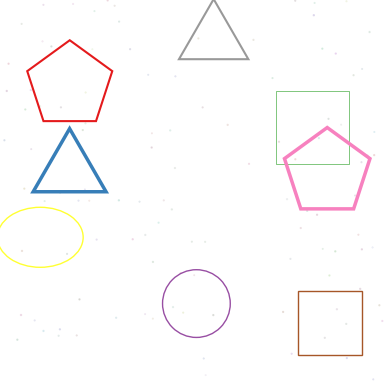[{"shape": "pentagon", "thickness": 1.5, "radius": 0.58, "center": [0.181, 0.779]}, {"shape": "triangle", "thickness": 2.5, "radius": 0.55, "center": [0.181, 0.557]}, {"shape": "square", "thickness": 0.5, "radius": 0.47, "center": [0.811, 0.669]}, {"shape": "circle", "thickness": 1, "radius": 0.44, "center": [0.51, 0.212]}, {"shape": "oval", "thickness": 1, "radius": 0.56, "center": [0.105, 0.384]}, {"shape": "square", "thickness": 1, "radius": 0.42, "center": [0.857, 0.16]}, {"shape": "pentagon", "thickness": 2.5, "radius": 0.58, "center": [0.85, 0.552]}, {"shape": "triangle", "thickness": 1.5, "radius": 0.52, "center": [0.555, 0.898]}]